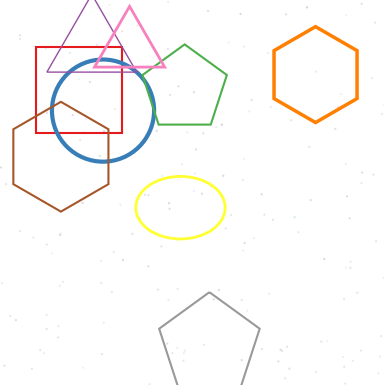[{"shape": "square", "thickness": 1.5, "radius": 0.56, "center": [0.205, 0.765]}, {"shape": "circle", "thickness": 3, "radius": 0.66, "center": [0.268, 0.713]}, {"shape": "pentagon", "thickness": 1.5, "radius": 0.58, "center": [0.48, 0.77]}, {"shape": "triangle", "thickness": 1, "radius": 0.67, "center": [0.238, 0.88]}, {"shape": "hexagon", "thickness": 2.5, "radius": 0.62, "center": [0.82, 0.806]}, {"shape": "oval", "thickness": 2, "radius": 0.58, "center": [0.469, 0.461]}, {"shape": "hexagon", "thickness": 1.5, "radius": 0.71, "center": [0.158, 0.593]}, {"shape": "triangle", "thickness": 2, "radius": 0.53, "center": [0.337, 0.878]}, {"shape": "pentagon", "thickness": 1.5, "radius": 0.69, "center": [0.544, 0.104]}]